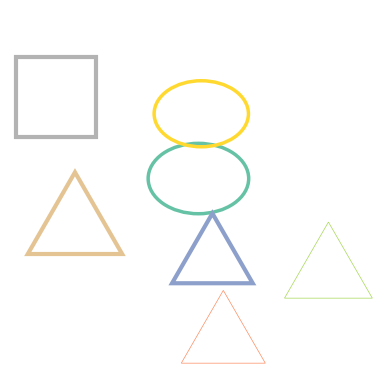[{"shape": "oval", "thickness": 2.5, "radius": 0.65, "center": [0.515, 0.536]}, {"shape": "triangle", "thickness": 0.5, "radius": 0.63, "center": [0.58, 0.12]}, {"shape": "triangle", "thickness": 3, "radius": 0.6, "center": [0.552, 0.325]}, {"shape": "triangle", "thickness": 0.5, "radius": 0.66, "center": [0.853, 0.291]}, {"shape": "oval", "thickness": 2.5, "radius": 0.61, "center": [0.523, 0.705]}, {"shape": "triangle", "thickness": 3, "radius": 0.71, "center": [0.195, 0.411]}, {"shape": "square", "thickness": 3, "radius": 0.52, "center": [0.145, 0.748]}]